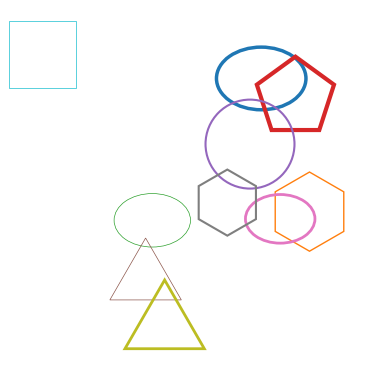[{"shape": "oval", "thickness": 2.5, "radius": 0.58, "center": [0.678, 0.796]}, {"shape": "hexagon", "thickness": 1, "radius": 0.51, "center": [0.804, 0.45]}, {"shape": "oval", "thickness": 0.5, "radius": 0.5, "center": [0.396, 0.428]}, {"shape": "pentagon", "thickness": 3, "radius": 0.53, "center": [0.767, 0.747]}, {"shape": "circle", "thickness": 1.5, "radius": 0.58, "center": [0.649, 0.626]}, {"shape": "triangle", "thickness": 0.5, "radius": 0.54, "center": [0.378, 0.275]}, {"shape": "oval", "thickness": 2, "radius": 0.45, "center": [0.728, 0.432]}, {"shape": "hexagon", "thickness": 1.5, "radius": 0.43, "center": [0.59, 0.474]}, {"shape": "triangle", "thickness": 2, "radius": 0.6, "center": [0.428, 0.154]}, {"shape": "square", "thickness": 0.5, "radius": 0.44, "center": [0.11, 0.859]}]